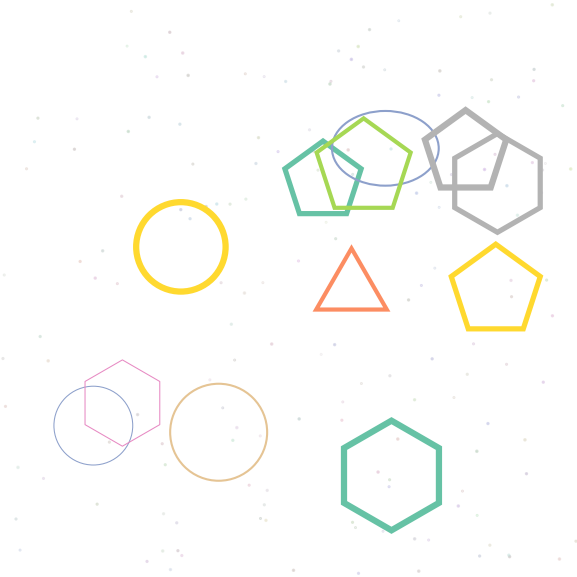[{"shape": "hexagon", "thickness": 3, "radius": 0.47, "center": [0.678, 0.176]}, {"shape": "pentagon", "thickness": 2.5, "radius": 0.35, "center": [0.559, 0.685]}, {"shape": "triangle", "thickness": 2, "radius": 0.35, "center": [0.609, 0.498]}, {"shape": "circle", "thickness": 0.5, "radius": 0.34, "center": [0.162, 0.262]}, {"shape": "oval", "thickness": 1, "radius": 0.46, "center": [0.667, 0.742]}, {"shape": "hexagon", "thickness": 0.5, "radius": 0.37, "center": [0.212, 0.301]}, {"shape": "pentagon", "thickness": 2, "radius": 0.43, "center": [0.63, 0.709]}, {"shape": "circle", "thickness": 3, "radius": 0.39, "center": [0.313, 0.572]}, {"shape": "pentagon", "thickness": 2.5, "radius": 0.41, "center": [0.858, 0.495]}, {"shape": "circle", "thickness": 1, "radius": 0.42, "center": [0.379, 0.251]}, {"shape": "pentagon", "thickness": 3, "radius": 0.37, "center": [0.806, 0.734]}, {"shape": "hexagon", "thickness": 2.5, "radius": 0.43, "center": [0.861, 0.682]}]